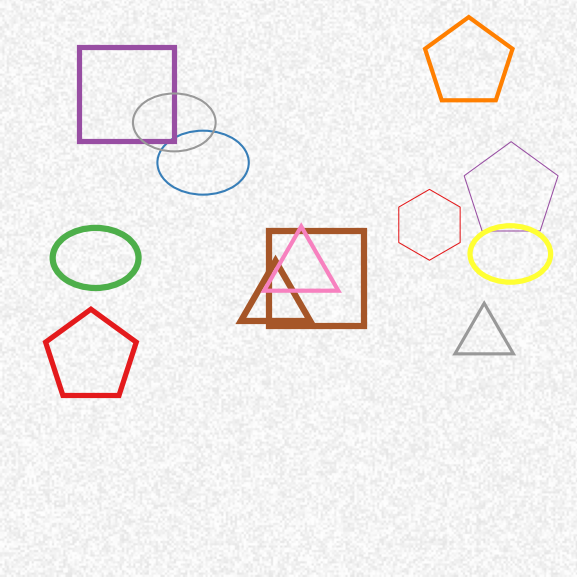[{"shape": "pentagon", "thickness": 2.5, "radius": 0.41, "center": [0.157, 0.381]}, {"shape": "hexagon", "thickness": 0.5, "radius": 0.31, "center": [0.744, 0.61]}, {"shape": "oval", "thickness": 1, "radius": 0.4, "center": [0.352, 0.717]}, {"shape": "oval", "thickness": 3, "radius": 0.37, "center": [0.166, 0.552]}, {"shape": "pentagon", "thickness": 0.5, "radius": 0.43, "center": [0.885, 0.668]}, {"shape": "square", "thickness": 2.5, "radius": 0.41, "center": [0.219, 0.836]}, {"shape": "pentagon", "thickness": 2, "radius": 0.4, "center": [0.812, 0.89]}, {"shape": "oval", "thickness": 2.5, "radius": 0.35, "center": [0.884, 0.559]}, {"shape": "square", "thickness": 3, "radius": 0.41, "center": [0.549, 0.517]}, {"shape": "triangle", "thickness": 3, "radius": 0.35, "center": [0.477, 0.478]}, {"shape": "triangle", "thickness": 2, "radius": 0.37, "center": [0.522, 0.533]}, {"shape": "triangle", "thickness": 1.5, "radius": 0.29, "center": [0.838, 0.416]}, {"shape": "oval", "thickness": 1, "radius": 0.36, "center": [0.302, 0.787]}]